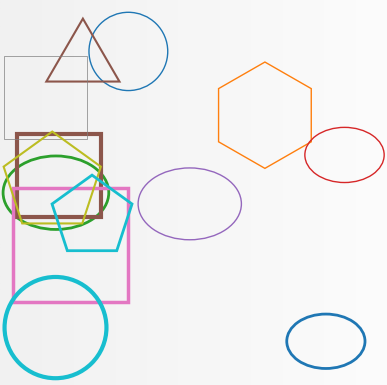[{"shape": "oval", "thickness": 2, "radius": 0.5, "center": [0.841, 0.114]}, {"shape": "circle", "thickness": 1, "radius": 0.51, "center": [0.331, 0.866]}, {"shape": "hexagon", "thickness": 1, "radius": 0.69, "center": [0.684, 0.701]}, {"shape": "oval", "thickness": 2, "radius": 0.68, "center": [0.144, 0.499]}, {"shape": "oval", "thickness": 1, "radius": 0.51, "center": [0.889, 0.598]}, {"shape": "oval", "thickness": 1, "radius": 0.67, "center": [0.49, 0.471]}, {"shape": "square", "thickness": 3, "radius": 0.54, "center": [0.152, 0.544]}, {"shape": "triangle", "thickness": 1.5, "radius": 0.54, "center": [0.214, 0.843]}, {"shape": "square", "thickness": 2.5, "radius": 0.74, "center": [0.182, 0.364]}, {"shape": "square", "thickness": 0.5, "radius": 0.54, "center": [0.117, 0.747]}, {"shape": "pentagon", "thickness": 1.5, "radius": 0.66, "center": [0.135, 0.526]}, {"shape": "pentagon", "thickness": 2, "radius": 0.54, "center": [0.238, 0.437]}, {"shape": "circle", "thickness": 3, "radius": 0.66, "center": [0.143, 0.149]}]